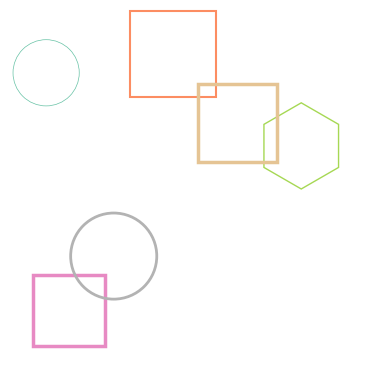[{"shape": "circle", "thickness": 0.5, "radius": 0.43, "center": [0.12, 0.811]}, {"shape": "square", "thickness": 1.5, "radius": 0.56, "center": [0.45, 0.86]}, {"shape": "square", "thickness": 2.5, "radius": 0.46, "center": [0.179, 0.194]}, {"shape": "hexagon", "thickness": 1, "radius": 0.56, "center": [0.782, 0.621]}, {"shape": "square", "thickness": 2.5, "radius": 0.51, "center": [0.618, 0.681]}, {"shape": "circle", "thickness": 2, "radius": 0.56, "center": [0.295, 0.335]}]